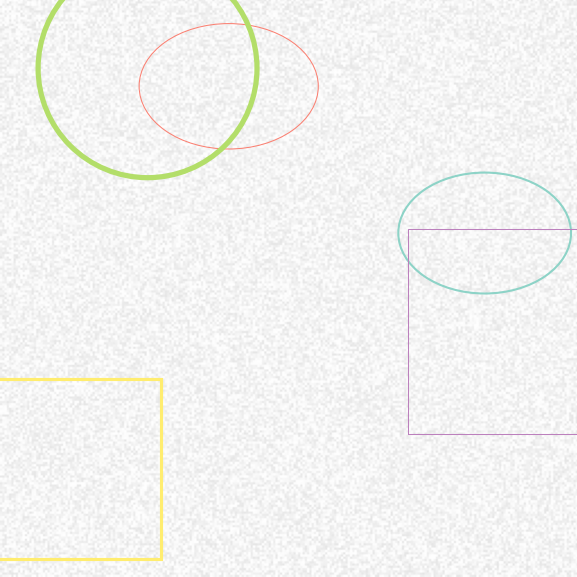[{"shape": "oval", "thickness": 1, "radius": 0.75, "center": [0.839, 0.596]}, {"shape": "oval", "thickness": 0.5, "radius": 0.78, "center": [0.396, 0.85]}, {"shape": "circle", "thickness": 2.5, "radius": 0.95, "center": [0.256, 0.881]}, {"shape": "square", "thickness": 0.5, "radius": 0.89, "center": [0.884, 0.425]}, {"shape": "square", "thickness": 1.5, "radius": 0.78, "center": [0.124, 0.187]}]